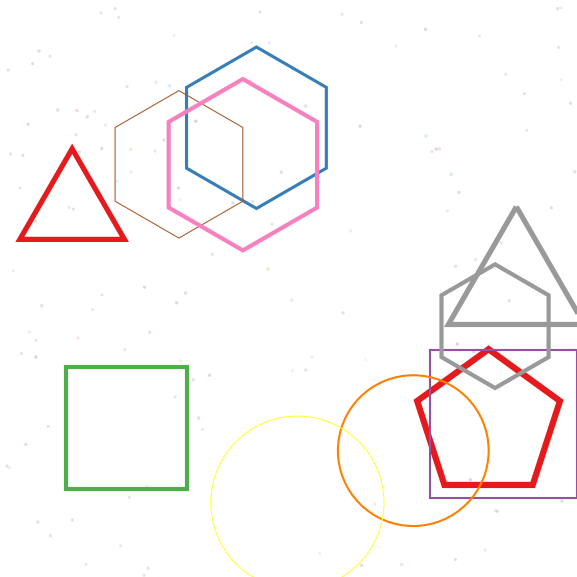[{"shape": "triangle", "thickness": 2.5, "radius": 0.52, "center": [0.125, 0.637]}, {"shape": "pentagon", "thickness": 3, "radius": 0.65, "center": [0.846, 0.265]}, {"shape": "hexagon", "thickness": 1.5, "radius": 0.7, "center": [0.444, 0.778]}, {"shape": "square", "thickness": 2, "radius": 0.53, "center": [0.219, 0.258]}, {"shape": "square", "thickness": 1, "radius": 0.64, "center": [0.872, 0.265]}, {"shape": "circle", "thickness": 1, "radius": 0.65, "center": [0.716, 0.219]}, {"shape": "circle", "thickness": 0.5, "radius": 0.75, "center": [0.515, 0.129]}, {"shape": "hexagon", "thickness": 0.5, "radius": 0.64, "center": [0.31, 0.715]}, {"shape": "hexagon", "thickness": 2, "radius": 0.74, "center": [0.421, 0.714]}, {"shape": "triangle", "thickness": 2.5, "radius": 0.68, "center": [0.894, 0.505]}, {"shape": "hexagon", "thickness": 2, "radius": 0.54, "center": [0.857, 0.434]}]